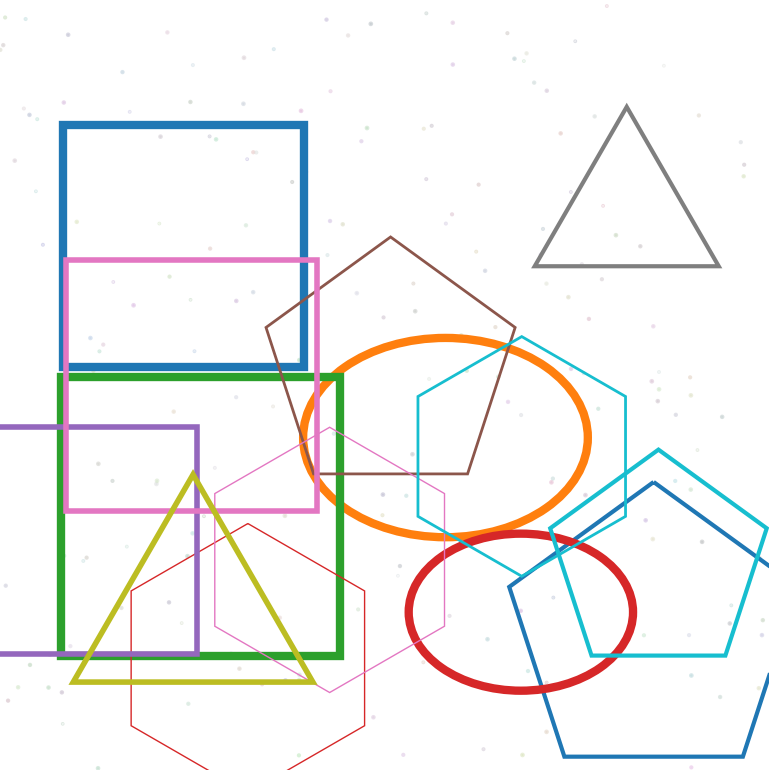[{"shape": "square", "thickness": 3, "radius": 0.78, "center": [0.238, 0.68]}, {"shape": "pentagon", "thickness": 1.5, "radius": 0.99, "center": [0.849, 0.177]}, {"shape": "oval", "thickness": 3, "radius": 0.92, "center": [0.579, 0.432]}, {"shape": "square", "thickness": 3, "radius": 0.91, "center": [0.26, 0.329]}, {"shape": "oval", "thickness": 3, "radius": 0.73, "center": [0.676, 0.205]}, {"shape": "hexagon", "thickness": 0.5, "radius": 0.88, "center": [0.322, 0.145]}, {"shape": "square", "thickness": 2, "radius": 0.74, "center": [0.108, 0.298]}, {"shape": "pentagon", "thickness": 1, "radius": 0.85, "center": [0.507, 0.522]}, {"shape": "square", "thickness": 2, "radius": 0.82, "center": [0.248, 0.499]}, {"shape": "hexagon", "thickness": 0.5, "radius": 0.86, "center": [0.428, 0.273]}, {"shape": "triangle", "thickness": 1.5, "radius": 0.69, "center": [0.814, 0.723]}, {"shape": "triangle", "thickness": 2, "radius": 0.9, "center": [0.251, 0.204]}, {"shape": "hexagon", "thickness": 1, "radius": 0.78, "center": [0.678, 0.407]}, {"shape": "pentagon", "thickness": 1.5, "radius": 0.74, "center": [0.855, 0.268]}]